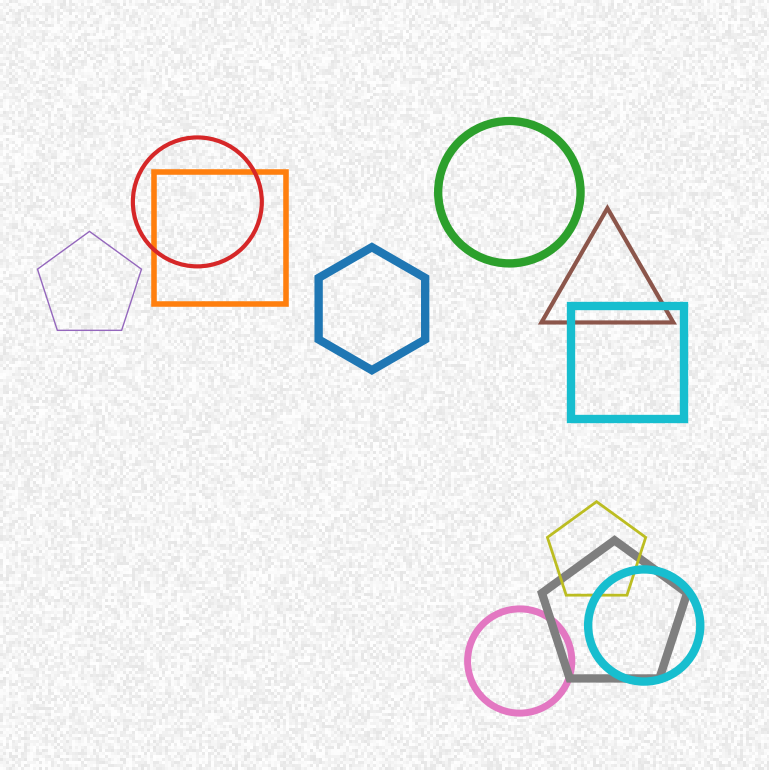[{"shape": "hexagon", "thickness": 3, "radius": 0.4, "center": [0.483, 0.599]}, {"shape": "square", "thickness": 2, "radius": 0.43, "center": [0.286, 0.692]}, {"shape": "circle", "thickness": 3, "radius": 0.46, "center": [0.662, 0.75]}, {"shape": "circle", "thickness": 1.5, "radius": 0.42, "center": [0.256, 0.738]}, {"shape": "pentagon", "thickness": 0.5, "radius": 0.36, "center": [0.116, 0.628]}, {"shape": "triangle", "thickness": 1.5, "radius": 0.49, "center": [0.789, 0.631]}, {"shape": "circle", "thickness": 2.5, "radius": 0.34, "center": [0.675, 0.142]}, {"shape": "pentagon", "thickness": 3, "radius": 0.5, "center": [0.798, 0.199]}, {"shape": "pentagon", "thickness": 1, "radius": 0.34, "center": [0.775, 0.281]}, {"shape": "square", "thickness": 3, "radius": 0.37, "center": [0.815, 0.529]}, {"shape": "circle", "thickness": 3, "radius": 0.36, "center": [0.837, 0.188]}]